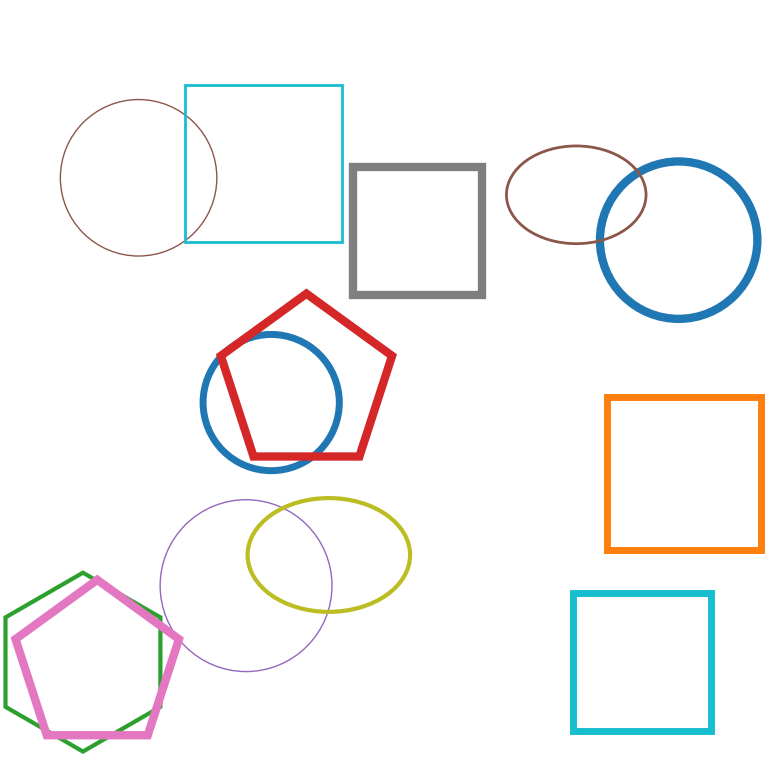[{"shape": "circle", "thickness": 2.5, "radius": 0.44, "center": [0.352, 0.477]}, {"shape": "circle", "thickness": 3, "radius": 0.51, "center": [0.881, 0.688]}, {"shape": "square", "thickness": 2.5, "radius": 0.5, "center": [0.888, 0.385]}, {"shape": "hexagon", "thickness": 1.5, "radius": 0.58, "center": [0.108, 0.14]}, {"shape": "pentagon", "thickness": 3, "radius": 0.58, "center": [0.398, 0.502]}, {"shape": "circle", "thickness": 0.5, "radius": 0.56, "center": [0.32, 0.239]}, {"shape": "circle", "thickness": 0.5, "radius": 0.51, "center": [0.18, 0.769]}, {"shape": "oval", "thickness": 1, "radius": 0.45, "center": [0.748, 0.747]}, {"shape": "pentagon", "thickness": 3, "radius": 0.56, "center": [0.126, 0.135]}, {"shape": "square", "thickness": 3, "radius": 0.42, "center": [0.542, 0.7]}, {"shape": "oval", "thickness": 1.5, "radius": 0.53, "center": [0.427, 0.279]}, {"shape": "square", "thickness": 1, "radius": 0.51, "center": [0.343, 0.787]}, {"shape": "square", "thickness": 2.5, "radius": 0.45, "center": [0.834, 0.141]}]